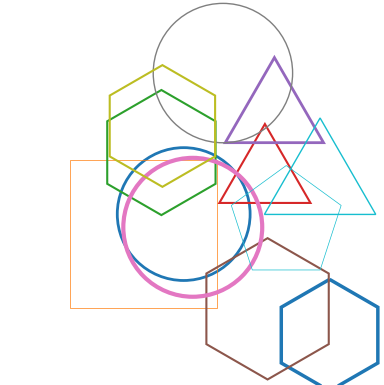[{"shape": "circle", "thickness": 2, "radius": 0.86, "center": [0.477, 0.444]}, {"shape": "hexagon", "thickness": 2.5, "radius": 0.72, "center": [0.856, 0.13]}, {"shape": "square", "thickness": 0.5, "radius": 0.96, "center": [0.373, 0.392]}, {"shape": "hexagon", "thickness": 1.5, "radius": 0.81, "center": [0.419, 0.604]}, {"shape": "triangle", "thickness": 1.5, "radius": 0.68, "center": [0.688, 0.541]}, {"shape": "triangle", "thickness": 2, "radius": 0.74, "center": [0.713, 0.703]}, {"shape": "hexagon", "thickness": 1.5, "radius": 0.92, "center": [0.695, 0.198]}, {"shape": "circle", "thickness": 3, "radius": 0.9, "center": [0.501, 0.41]}, {"shape": "circle", "thickness": 1, "radius": 0.91, "center": [0.579, 0.81]}, {"shape": "hexagon", "thickness": 1.5, "radius": 0.79, "center": [0.422, 0.673]}, {"shape": "pentagon", "thickness": 0.5, "radius": 0.75, "center": [0.743, 0.42]}, {"shape": "triangle", "thickness": 1, "radius": 0.83, "center": [0.831, 0.527]}]